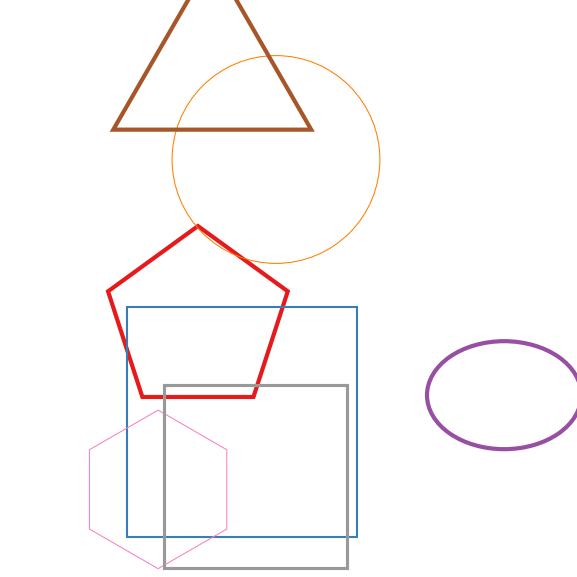[{"shape": "pentagon", "thickness": 2, "radius": 0.82, "center": [0.343, 0.444]}, {"shape": "square", "thickness": 1, "radius": 1.0, "center": [0.419, 0.269]}, {"shape": "oval", "thickness": 2, "radius": 0.67, "center": [0.873, 0.315]}, {"shape": "circle", "thickness": 0.5, "radius": 0.9, "center": [0.478, 0.723]}, {"shape": "triangle", "thickness": 2, "radius": 0.99, "center": [0.368, 0.874]}, {"shape": "hexagon", "thickness": 0.5, "radius": 0.69, "center": [0.274, 0.152]}, {"shape": "square", "thickness": 1.5, "radius": 0.79, "center": [0.443, 0.174]}]